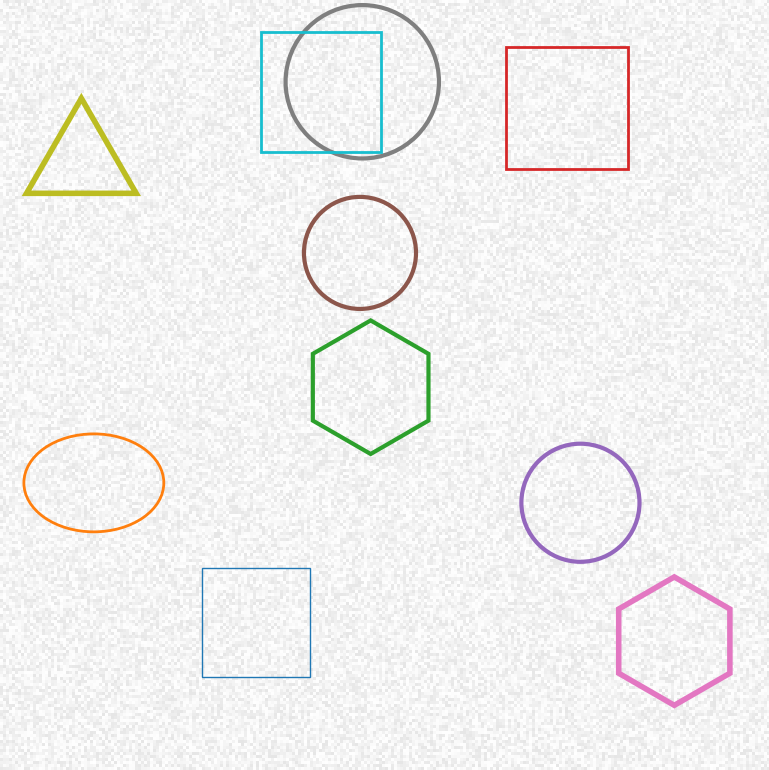[{"shape": "square", "thickness": 0.5, "radius": 0.35, "center": [0.333, 0.191]}, {"shape": "oval", "thickness": 1, "radius": 0.45, "center": [0.122, 0.373]}, {"shape": "hexagon", "thickness": 1.5, "radius": 0.43, "center": [0.481, 0.497]}, {"shape": "square", "thickness": 1, "radius": 0.4, "center": [0.737, 0.86]}, {"shape": "circle", "thickness": 1.5, "radius": 0.38, "center": [0.754, 0.347]}, {"shape": "circle", "thickness": 1.5, "radius": 0.36, "center": [0.468, 0.672]}, {"shape": "hexagon", "thickness": 2, "radius": 0.42, "center": [0.876, 0.167]}, {"shape": "circle", "thickness": 1.5, "radius": 0.5, "center": [0.471, 0.894]}, {"shape": "triangle", "thickness": 2, "radius": 0.41, "center": [0.106, 0.79]}, {"shape": "square", "thickness": 1, "radius": 0.39, "center": [0.417, 0.881]}]